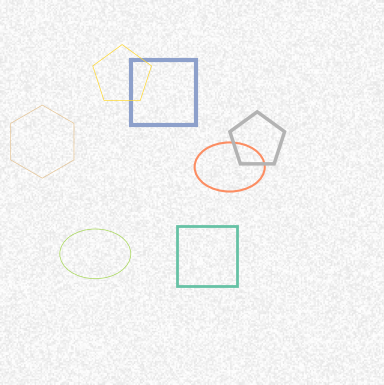[{"shape": "square", "thickness": 2, "radius": 0.39, "center": [0.538, 0.335]}, {"shape": "oval", "thickness": 1.5, "radius": 0.46, "center": [0.597, 0.566]}, {"shape": "square", "thickness": 3, "radius": 0.42, "center": [0.424, 0.76]}, {"shape": "oval", "thickness": 0.5, "radius": 0.46, "center": [0.248, 0.341]}, {"shape": "pentagon", "thickness": 0.5, "radius": 0.4, "center": [0.317, 0.804]}, {"shape": "hexagon", "thickness": 0.5, "radius": 0.47, "center": [0.11, 0.632]}, {"shape": "pentagon", "thickness": 2.5, "radius": 0.37, "center": [0.668, 0.635]}]